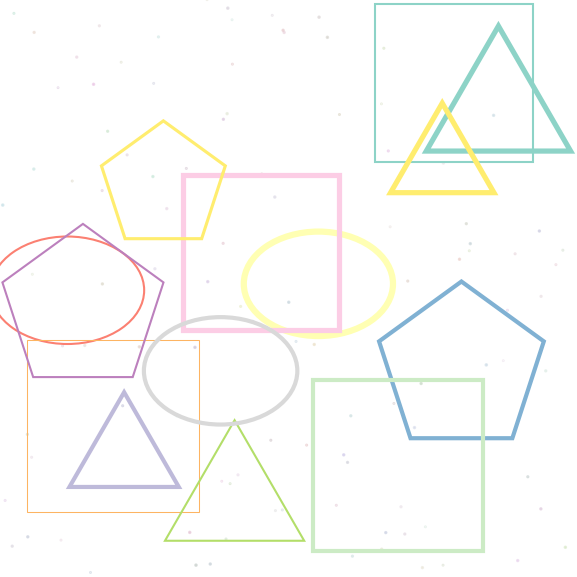[{"shape": "square", "thickness": 1, "radius": 0.68, "center": [0.787, 0.856]}, {"shape": "triangle", "thickness": 2.5, "radius": 0.72, "center": [0.863, 0.81]}, {"shape": "oval", "thickness": 3, "radius": 0.65, "center": [0.551, 0.508]}, {"shape": "triangle", "thickness": 2, "radius": 0.55, "center": [0.215, 0.211]}, {"shape": "oval", "thickness": 1, "radius": 0.66, "center": [0.117, 0.497]}, {"shape": "pentagon", "thickness": 2, "radius": 0.75, "center": [0.799, 0.362]}, {"shape": "square", "thickness": 0.5, "radius": 0.74, "center": [0.195, 0.262]}, {"shape": "triangle", "thickness": 1, "radius": 0.7, "center": [0.406, 0.132]}, {"shape": "square", "thickness": 2.5, "radius": 0.67, "center": [0.452, 0.562]}, {"shape": "oval", "thickness": 2, "radius": 0.66, "center": [0.382, 0.357]}, {"shape": "pentagon", "thickness": 1, "radius": 0.73, "center": [0.144, 0.465]}, {"shape": "square", "thickness": 2, "radius": 0.74, "center": [0.689, 0.193]}, {"shape": "pentagon", "thickness": 1.5, "radius": 0.56, "center": [0.283, 0.677]}, {"shape": "triangle", "thickness": 2.5, "radius": 0.52, "center": [0.766, 0.717]}]